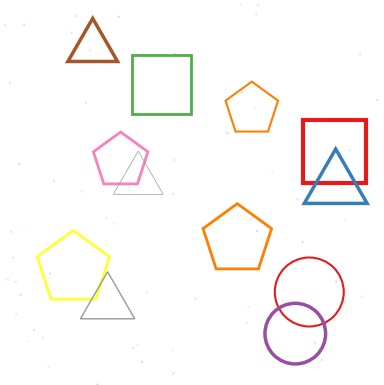[{"shape": "circle", "thickness": 1.5, "radius": 0.45, "center": [0.803, 0.242]}, {"shape": "square", "thickness": 3, "radius": 0.41, "center": [0.869, 0.606]}, {"shape": "triangle", "thickness": 2.5, "radius": 0.47, "center": [0.872, 0.519]}, {"shape": "square", "thickness": 2, "radius": 0.39, "center": [0.419, 0.781]}, {"shape": "circle", "thickness": 2.5, "radius": 0.39, "center": [0.767, 0.133]}, {"shape": "pentagon", "thickness": 1.5, "radius": 0.36, "center": [0.654, 0.716]}, {"shape": "pentagon", "thickness": 2, "radius": 0.47, "center": [0.616, 0.377]}, {"shape": "pentagon", "thickness": 2, "radius": 0.49, "center": [0.191, 0.303]}, {"shape": "triangle", "thickness": 2.5, "radius": 0.37, "center": [0.241, 0.878]}, {"shape": "pentagon", "thickness": 2, "radius": 0.37, "center": [0.313, 0.583]}, {"shape": "triangle", "thickness": 1, "radius": 0.41, "center": [0.279, 0.213]}, {"shape": "triangle", "thickness": 0.5, "radius": 0.37, "center": [0.359, 0.533]}]